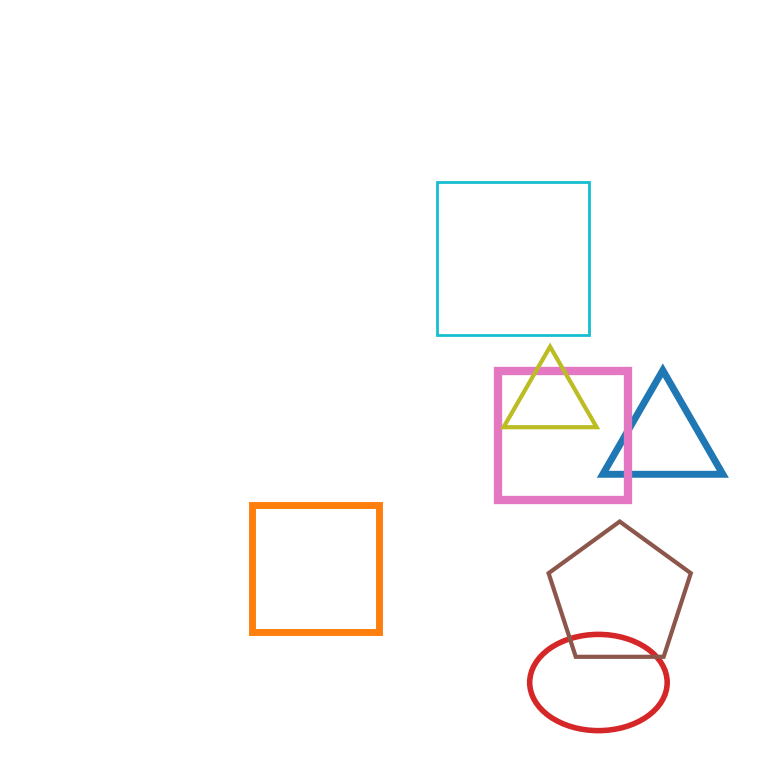[{"shape": "triangle", "thickness": 2.5, "radius": 0.45, "center": [0.861, 0.429]}, {"shape": "square", "thickness": 2.5, "radius": 0.41, "center": [0.409, 0.261]}, {"shape": "oval", "thickness": 2, "radius": 0.45, "center": [0.777, 0.114]}, {"shape": "pentagon", "thickness": 1.5, "radius": 0.49, "center": [0.805, 0.226]}, {"shape": "square", "thickness": 3, "radius": 0.42, "center": [0.731, 0.434]}, {"shape": "triangle", "thickness": 1.5, "radius": 0.35, "center": [0.714, 0.48]}, {"shape": "square", "thickness": 1, "radius": 0.49, "center": [0.666, 0.664]}]